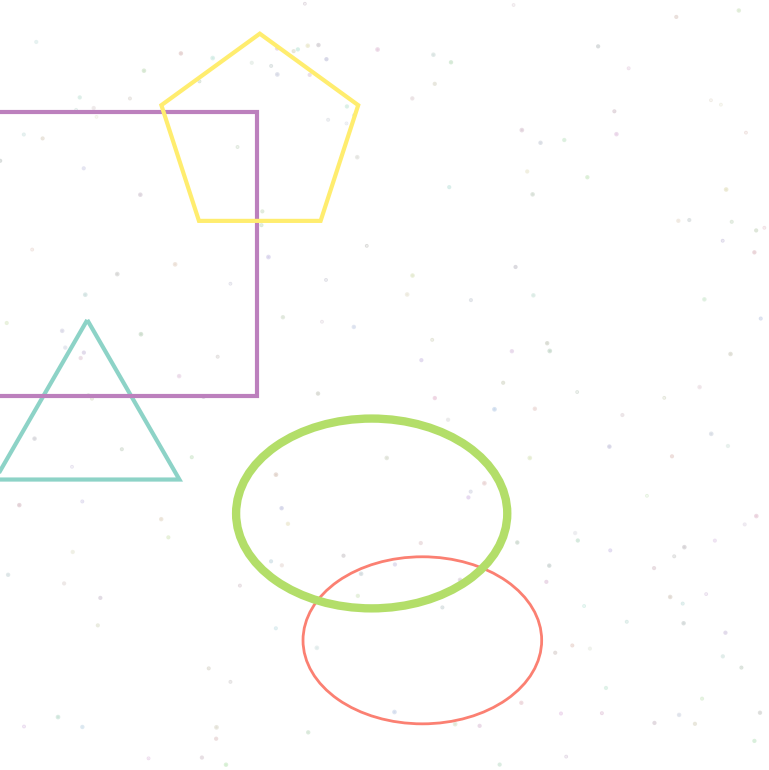[{"shape": "triangle", "thickness": 1.5, "radius": 0.69, "center": [0.113, 0.446]}, {"shape": "oval", "thickness": 1, "radius": 0.77, "center": [0.548, 0.168]}, {"shape": "oval", "thickness": 3, "radius": 0.88, "center": [0.483, 0.333]}, {"shape": "square", "thickness": 1.5, "radius": 0.92, "center": [0.149, 0.67]}, {"shape": "pentagon", "thickness": 1.5, "radius": 0.67, "center": [0.337, 0.822]}]